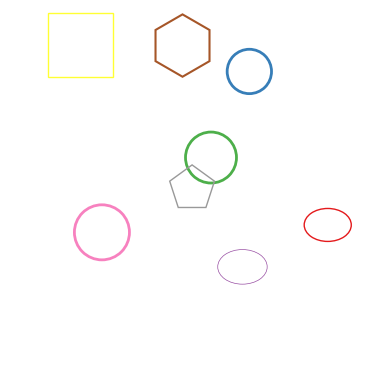[{"shape": "oval", "thickness": 1, "radius": 0.31, "center": [0.851, 0.416]}, {"shape": "circle", "thickness": 2, "radius": 0.29, "center": [0.648, 0.814]}, {"shape": "circle", "thickness": 2, "radius": 0.33, "center": [0.548, 0.591]}, {"shape": "oval", "thickness": 0.5, "radius": 0.32, "center": [0.63, 0.307]}, {"shape": "square", "thickness": 1, "radius": 0.42, "center": [0.209, 0.883]}, {"shape": "hexagon", "thickness": 1.5, "radius": 0.4, "center": [0.474, 0.882]}, {"shape": "circle", "thickness": 2, "radius": 0.36, "center": [0.265, 0.397]}, {"shape": "pentagon", "thickness": 1, "radius": 0.31, "center": [0.499, 0.511]}]